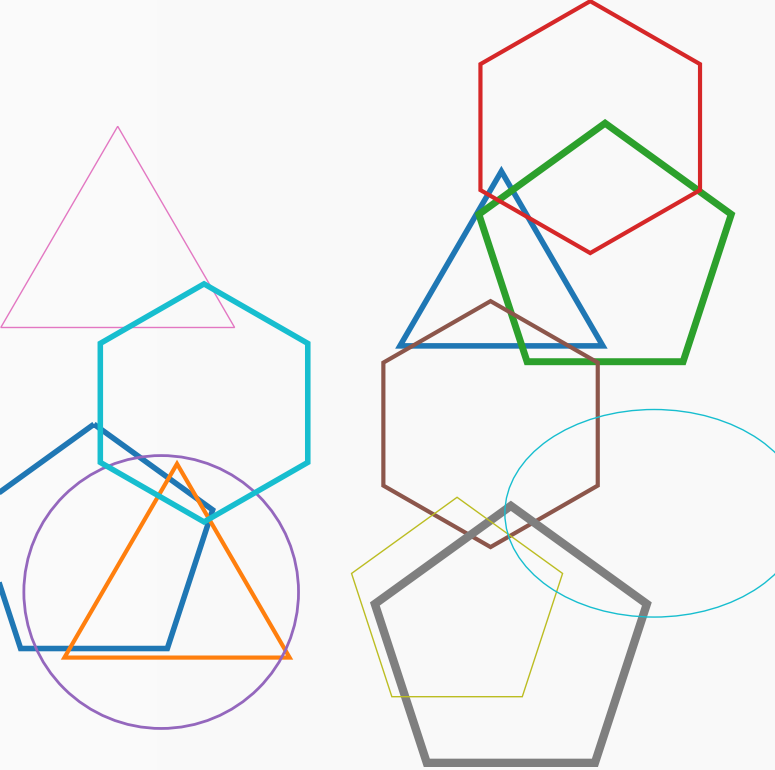[{"shape": "triangle", "thickness": 2, "radius": 0.76, "center": [0.647, 0.626]}, {"shape": "pentagon", "thickness": 2, "radius": 0.81, "center": [0.121, 0.288]}, {"shape": "triangle", "thickness": 1.5, "radius": 0.84, "center": [0.228, 0.23]}, {"shape": "pentagon", "thickness": 2.5, "radius": 0.86, "center": [0.781, 0.669]}, {"shape": "hexagon", "thickness": 1.5, "radius": 0.82, "center": [0.762, 0.835]}, {"shape": "circle", "thickness": 1, "radius": 0.89, "center": [0.208, 0.231]}, {"shape": "hexagon", "thickness": 1.5, "radius": 0.8, "center": [0.633, 0.449]}, {"shape": "triangle", "thickness": 0.5, "radius": 0.87, "center": [0.152, 0.662]}, {"shape": "pentagon", "thickness": 3, "radius": 0.92, "center": [0.659, 0.159]}, {"shape": "pentagon", "thickness": 0.5, "radius": 0.72, "center": [0.59, 0.211]}, {"shape": "hexagon", "thickness": 2, "radius": 0.77, "center": [0.263, 0.477]}, {"shape": "oval", "thickness": 0.5, "radius": 0.96, "center": [0.844, 0.333]}]